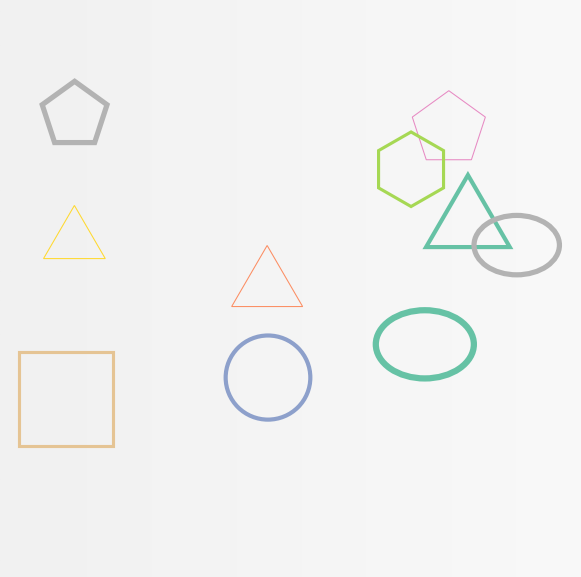[{"shape": "oval", "thickness": 3, "radius": 0.42, "center": [0.731, 0.403]}, {"shape": "triangle", "thickness": 2, "radius": 0.42, "center": [0.805, 0.613]}, {"shape": "triangle", "thickness": 0.5, "radius": 0.35, "center": [0.46, 0.504]}, {"shape": "circle", "thickness": 2, "radius": 0.36, "center": [0.461, 0.345]}, {"shape": "pentagon", "thickness": 0.5, "radius": 0.33, "center": [0.772, 0.776]}, {"shape": "hexagon", "thickness": 1.5, "radius": 0.32, "center": [0.707, 0.706]}, {"shape": "triangle", "thickness": 0.5, "radius": 0.31, "center": [0.128, 0.582]}, {"shape": "square", "thickness": 1.5, "radius": 0.41, "center": [0.113, 0.308]}, {"shape": "oval", "thickness": 2.5, "radius": 0.37, "center": [0.889, 0.575]}, {"shape": "pentagon", "thickness": 2.5, "radius": 0.29, "center": [0.128, 0.8]}]